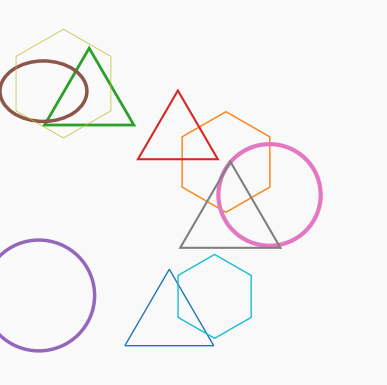[{"shape": "triangle", "thickness": 1, "radius": 0.66, "center": [0.437, 0.168]}, {"shape": "hexagon", "thickness": 1, "radius": 0.65, "center": [0.583, 0.579]}, {"shape": "triangle", "thickness": 2, "radius": 0.67, "center": [0.23, 0.742]}, {"shape": "triangle", "thickness": 1.5, "radius": 0.59, "center": [0.459, 0.646]}, {"shape": "circle", "thickness": 2.5, "radius": 0.72, "center": [0.1, 0.233]}, {"shape": "oval", "thickness": 2.5, "radius": 0.56, "center": [0.112, 0.763]}, {"shape": "circle", "thickness": 3, "radius": 0.66, "center": [0.696, 0.494]}, {"shape": "triangle", "thickness": 1.5, "radius": 0.75, "center": [0.594, 0.431]}, {"shape": "hexagon", "thickness": 0.5, "radius": 0.71, "center": [0.164, 0.783]}, {"shape": "hexagon", "thickness": 1, "radius": 0.54, "center": [0.554, 0.23]}]